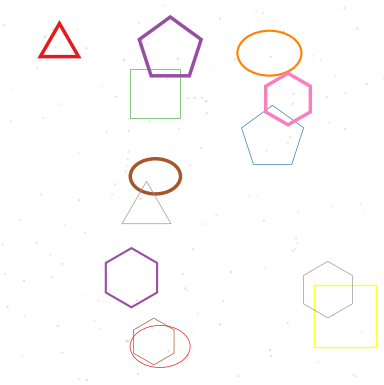[{"shape": "oval", "thickness": 0.5, "radius": 0.39, "center": [0.416, 0.1]}, {"shape": "triangle", "thickness": 2.5, "radius": 0.29, "center": [0.154, 0.882]}, {"shape": "pentagon", "thickness": 0.5, "radius": 0.42, "center": [0.708, 0.642]}, {"shape": "square", "thickness": 0.5, "radius": 0.32, "center": [0.402, 0.757]}, {"shape": "hexagon", "thickness": 1.5, "radius": 0.38, "center": [0.341, 0.279]}, {"shape": "pentagon", "thickness": 2.5, "radius": 0.42, "center": [0.442, 0.871]}, {"shape": "oval", "thickness": 1.5, "radius": 0.42, "center": [0.7, 0.862]}, {"shape": "square", "thickness": 1, "radius": 0.4, "center": [0.897, 0.178]}, {"shape": "hexagon", "thickness": 0.5, "radius": 0.3, "center": [0.4, 0.113]}, {"shape": "oval", "thickness": 2.5, "radius": 0.33, "center": [0.404, 0.542]}, {"shape": "hexagon", "thickness": 2.5, "radius": 0.33, "center": [0.748, 0.743]}, {"shape": "hexagon", "thickness": 0.5, "radius": 0.37, "center": [0.852, 0.248]}, {"shape": "triangle", "thickness": 0.5, "radius": 0.37, "center": [0.381, 0.456]}]